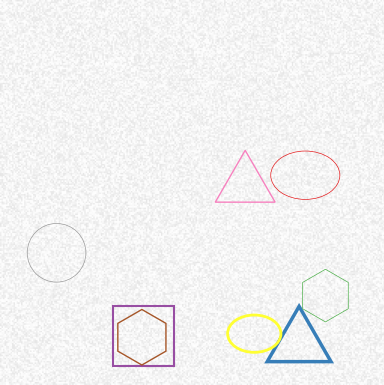[{"shape": "oval", "thickness": 0.5, "radius": 0.45, "center": [0.793, 0.545]}, {"shape": "triangle", "thickness": 2.5, "radius": 0.48, "center": [0.777, 0.109]}, {"shape": "hexagon", "thickness": 0.5, "radius": 0.34, "center": [0.845, 0.232]}, {"shape": "square", "thickness": 1.5, "radius": 0.39, "center": [0.373, 0.127]}, {"shape": "oval", "thickness": 2, "radius": 0.35, "center": [0.66, 0.133]}, {"shape": "hexagon", "thickness": 1, "radius": 0.36, "center": [0.369, 0.124]}, {"shape": "triangle", "thickness": 1, "radius": 0.45, "center": [0.637, 0.52]}, {"shape": "circle", "thickness": 0.5, "radius": 0.38, "center": [0.147, 0.343]}]